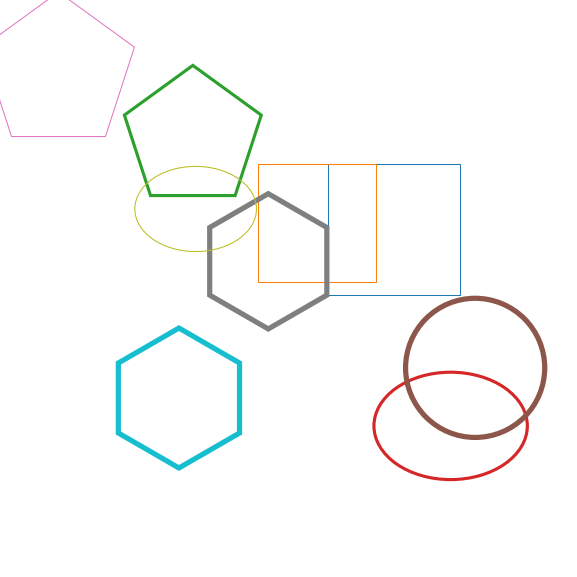[{"shape": "square", "thickness": 0.5, "radius": 0.57, "center": [0.682, 0.602]}, {"shape": "square", "thickness": 0.5, "radius": 0.51, "center": [0.549, 0.613]}, {"shape": "pentagon", "thickness": 1.5, "radius": 0.62, "center": [0.334, 0.761]}, {"shape": "oval", "thickness": 1.5, "radius": 0.66, "center": [0.78, 0.262]}, {"shape": "circle", "thickness": 2.5, "radius": 0.6, "center": [0.823, 0.362]}, {"shape": "pentagon", "thickness": 0.5, "radius": 0.69, "center": [0.101, 0.875]}, {"shape": "hexagon", "thickness": 2.5, "radius": 0.59, "center": [0.465, 0.547]}, {"shape": "oval", "thickness": 0.5, "radius": 0.53, "center": [0.339, 0.637]}, {"shape": "hexagon", "thickness": 2.5, "radius": 0.61, "center": [0.31, 0.31]}]